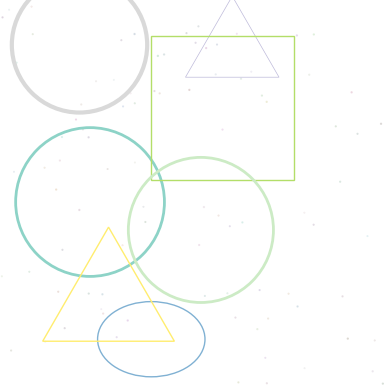[{"shape": "circle", "thickness": 2, "radius": 0.97, "center": [0.234, 0.475]}, {"shape": "triangle", "thickness": 0.5, "radius": 0.7, "center": [0.603, 0.87]}, {"shape": "oval", "thickness": 1, "radius": 0.7, "center": [0.393, 0.119]}, {"shape": "square", "thickness": 1, "radius": 0.93, "center": [0.578, 0.719]}, {"shape": "circle", "thickness": 3, "radius": 0.88, "center": [0.207, 0.883]}, {"shape": "circle", "thickness": 2, "radius": 0.94, "center": [0.522, 0.403]}, {"shape": "triangle", "thickness": 1, "radius": 0.99, "center": [0.282, 0.212]}]